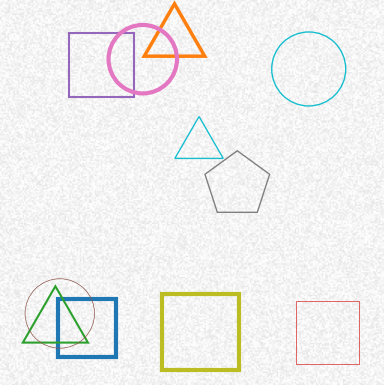[{"shape": "square", "thickness": 3, "radius": 0.38, "center": [0.225, 0.147]}, {"shape": "triangle", "thickness": 2.5, "radius": 0.45, "center": [0.453, 0.899]}, {"shape": "triangle", "thickness": 1.5, "radius": 0.49, "center": [0.144, 0.159]}, {"shape": "square", "thickness": 0.5, "radius": 0.41, "center": [0.851, 0.136]}, {"shape": "square", "thickness": 1.5, "radius": 0.42, "center": [0.263, 0.831]}, {"shape": "circle", "thickness": 0.5, "radius": 0.45, "center": [0.155, 0.186]}, {"shape": "circle", "thickness": 3, "radius": 0.44, "center": [0.371, 0.846]}, {"shape": "pentagon", "thickness": 1, "radius": 0.44, "center": [0.616, 0.52]}, {"shape": "square", "thickness": 3, "radius": 0.5, "center": [0.521, 0.137]}, {"shape": "triangle", "thickness": 1, "radius": 0.36, "center": [0.517, 0.625]}, {"shape": "circle", "thickness": 1, "radius": 0.48, "center": [0.802, 0.821]}]